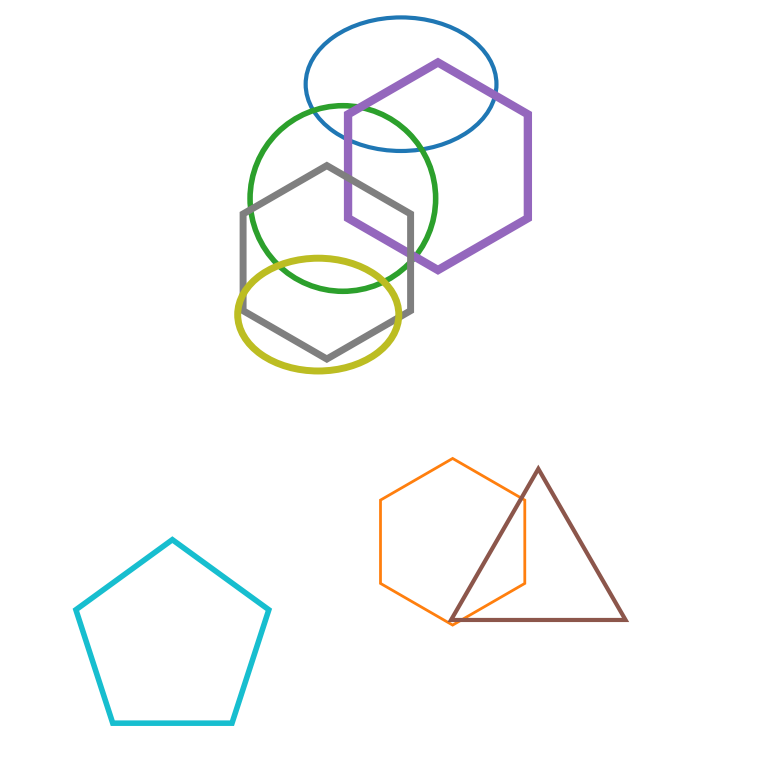[{"shape": "oval", "thickness": 1.5, "radius": 0.62, "center": [0.521, 0.891]}, {"shape": "hexagon", "thickness": 1, "radius": 0.54, "center": [0.588, 0.296]}, {"shape": "circle", "thickness": 2, "radius": 0.6, "center": [0.445, 0.742]}, {"shape": "hexagon", "thickness": 3, "radius": 0.67, "center": [0.569, 0.784]}, {"shape": "triangle", "thickness": 1.5, "radius": 0.65, "center": [0.699, 0.26]}, {"shape": "hexagon", "thickness": 2.5, "radius": 0.63, "center": [0.424, 0.659]}, {"shape": "oval", "thickness": 2.5, "radius": 0.52, "center": [0.413, 0.591]}, {"shape": "pentagon", "thickness": 2, "radius": 0.66, "center": [0.224, 0.167]}]